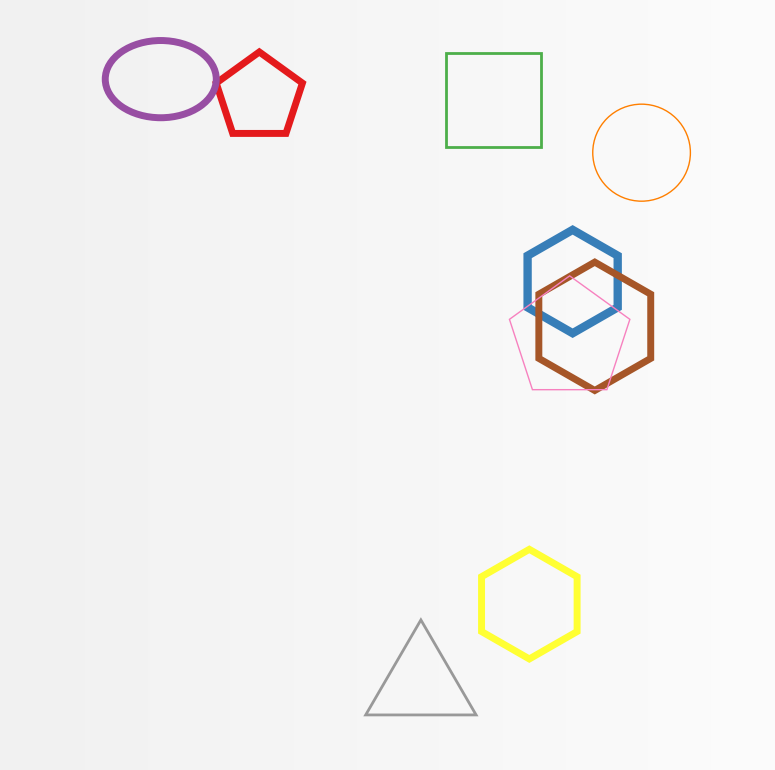[{"shape": "pentagon", "thickness": 2.5, "radius": 0.29, "center": [0.335, 0.874]}, {"shape": "hexagon", "thickness": 3, "radius": 0.34, "center": [0.739, 0.634]}, {"shape": "square", "thickness": 1, "radius": 0.31, "center": [0.637, 0.87]}, {"shape": "oval", "thickness": 2.5, "radius": 0.36, "center": [0.207, 0.897]}, {"shape": "circle", "thickness": 0.5, "radius": 0.31, "center": [0.828, 0.802]}, {"shape": "hexagon", "thickness": 2.5, "radius": 0.36, "center": [0.683, 0.215]}, {"shape": "hexagon", "thickness": 2.5, "radius": 0.42, "center": [0.767, 0.576]}, {"shape": "pentagon", "thickness": 0.5, "radius": 0.41, "center": [0.735, 0.56]}, {"shape": "triangle", "thickness": 1, "radius": 0.41, "center": [0.543, 0.113]}]